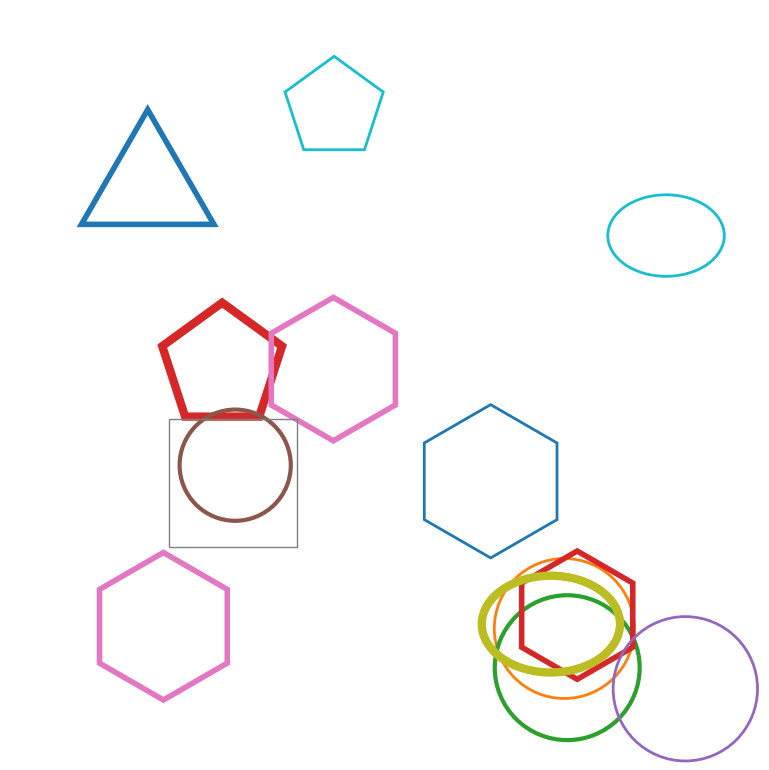[{"shape": "hexagon", "thickness": 1, "radius": 0.5, "center": [0.637, 0.375]}, {"shape": "triangle", "thickness": 2, "radius": 0.5, "center": [0.192, 0.758]}, {"shape": "circle", "thickness": 1, "radius": 0.45, "center": [0.733, 0.184]}, {"shape": "circle", "thickness": 1.5, "radius": 0.47, "center": [0.737, 0.133]}, {"shape": "hexagon", "thickness": 2, "radius": 0.42, "center": [0.75, 0.201]}, {"shape": "pentagon", "thickness": 3, "radius": 0.41, "center": [0.289, 0.525]}, {"shape": "circle", "thickness": 1, "radius": 0.47, "center": [0.89, 0.105]}, {"shape": "circle", "thickness": 1.5, "radius": 0.36, "center": [0.305, 0.396]}, {"shape": "hexagon", "thickness": 2, "radius": 0.47, "center": [0.433, 0.521]}, {"shape": "hexagon", "thickness": 2, "radius": 0.48, "center": [0.212, 0.187]}, {"shape": "square", "thickness": 0.5, "radius": 0.42, "center": [0.302, 0.373]}, {"shape": "oval", "thickness": 3, "radius": 0.45, "center": [0.715, 0.189]}, {"shape": "oval", "thickness": 1, "radius": 0.38, "center": [0.865, 0.694]}, {"shape": "pentagon", "thickness": 1, "radius": 0.34, "center": [0.434, 0.86]}]